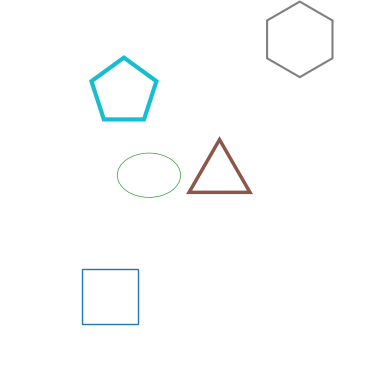[{"shape": "square", "thickness": 1, "radius": 0.36, "center": [0.286, 0.229]}, {"shape": "oval", "thickness": 0.5, "radius": 0.41, "center": [0.387, 0.545]}, {"shape": "triangle", "thickness": 2.5, "radius": 0.46, "center": [0.57, 0.546]}, {"shape": "hexagon", "thickness": 1.5, "radius": 0.49, "center": [0.779, 0.898]}, {"shape": "pentagon", "thickness": 3, "radius": 0.44, "center": [0.322, 0.762]}]